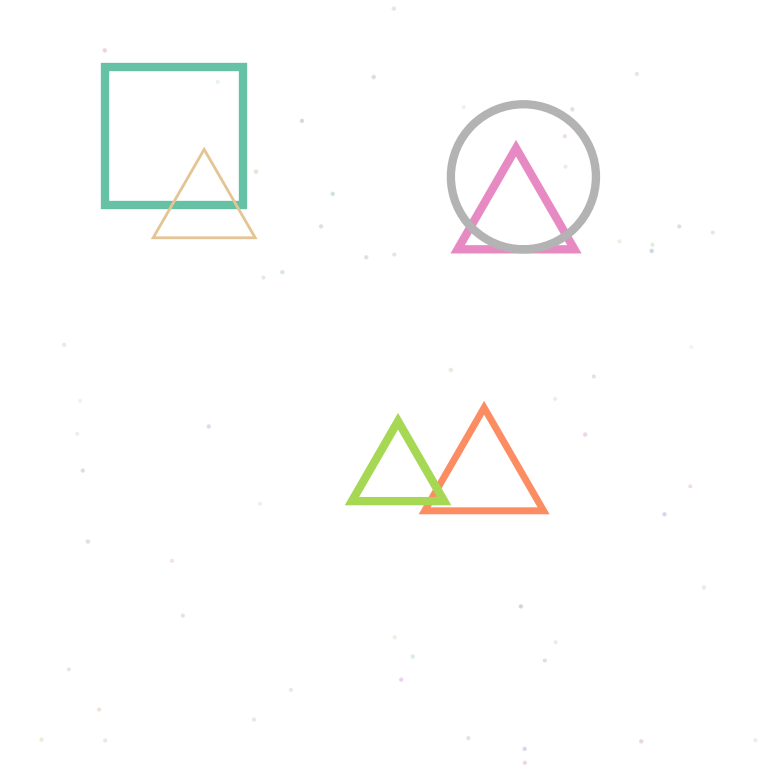[{"shape": "square", "thickness": 3, "radius": 0.45, "center": [0.226, 0.823]}, {"shape": "triangle", "thickness": 2.5, "radius": 0.45, "center": [0.629, 0.381]}, {"shape": "triangle", "thickness": 3, "radius": 0.44, "center": [0.67, 0.72]}, {"shape": "triangle", "thickness": 3, "radius": 0.35, "center": [0.517, 0.384]}, {"shape": "triangle", "thickness": 1, "radius": 0.38, "center": [0.265, 0.729]}, {"shape": "circle", "thickness": 3, "radius": 0.47, "center": [0.68, 0.77]}]